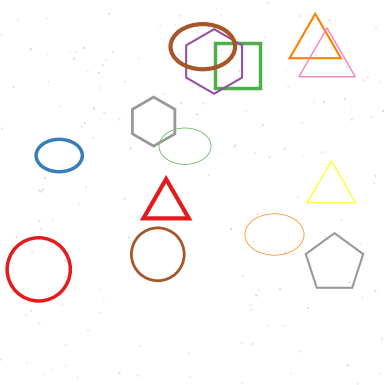[{"shape": "triangle", "thickness": 3, "radius": 0.34, "center": [0.431, 0.467]}, {"shape": "circle", "thickness": 2.5, "radius": 0.41, "center": [0.101, 0.3]}, {"shape": "oval", "thickness": 2.5, "radius": 0.3, "center": [0.154, 0.596]}, {"shape": "square", "thickness": 2.5, "radius": 0.29, "center": [0.617, 0.831]}, {"shape": "oval", "thickness": 0.5, "radius": 0.34, "center": [0.481, 0.62]}, {"shape": "hexagon", "thickness": 1.5, "radius": 0.42, "center": [0.556, 0.84]}, {"shape": "oval", "thickness": 0.5, "radius": 0.38, "center": [0.713, 0.391]}, {"shape": "triangle", "thickness": 1.5, "radius": 0.38, "center": [0.819, 0.887]}, {"shape": "triangle", "thickness": 1, "radius": 0.36, "center": [0.861, 0.51]}, {"shape": "circle", "thickness": 2, "radius": 0.34, "center": [0.41, 0.339]}, {"shape": "oval", "thickness": 3, "radius": 0.42, "center": [0.527, 0.879]}, {"shape": "triangle", "thickness": 1, "radius": 0.42, "center": [0.85, 0.843]}, {"shape": "hexagon", "thickness": 2, "radius": 0.32, "center": [0.399, 0.684]}, {"shape": "pentagon", "thickness": 1.5, "radius": 0.39, "center": [0.869, 0.316]}]